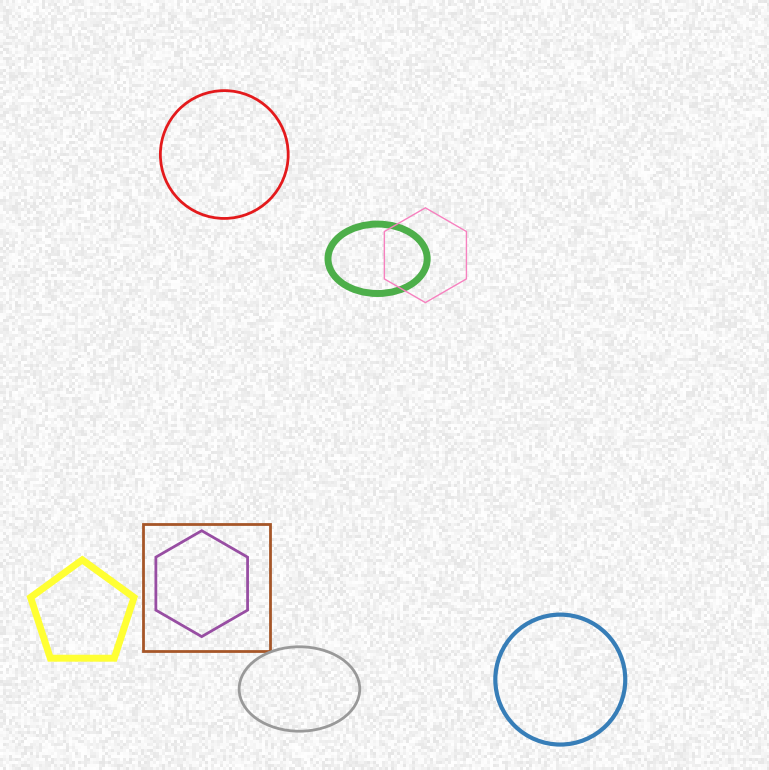[{"shape": "circle", "thickness": 1, "radius": 0.41, "center": [0.291, 0.799]}, {"shape": "circle", "thickness": 1.5, "radius": 0.42, "center": [0.728, 0.117]}, {"shape": "oval", "thickness": 2.5, "radius": 0.32, "center": [0.49, 0.664]}, {"shape": "hexagon", "thickness": 1, "radius": 0.34, "center": [0.262, 0.242]}, {"shape": "pentagon", "thickness": 2.5, "radius": 0.35, "center": [0.107, 0.202]}, {"shape": "square", "thickness": 1, "radius": 0.41, "center": [0.268, 0.237]}, {"shape": "hexagon", "thickness": 0.5, "radius": 0.31, "center": [0.552, 0.669]}, {"shape": "oval", "thickness": 1, "radius": 0.39, "center": [0.389, 0.105]}]